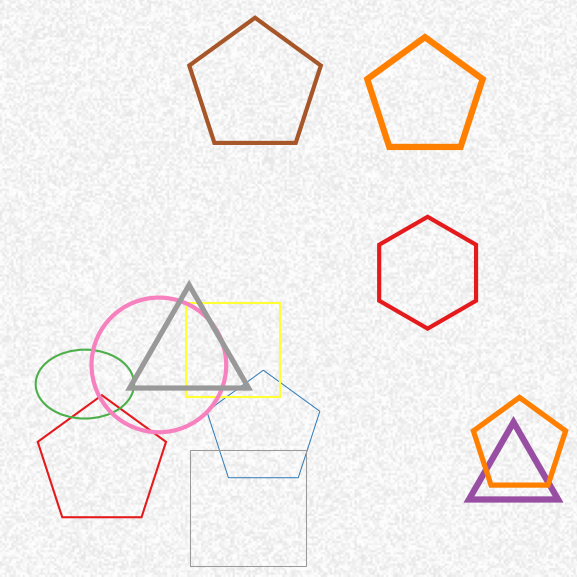[{"shape": "pentagon", "thickness": 1, "radius": 0.58, "center": [0.176, 0.198]}, {"shape": "hexagon", "thickness": 2, "radius": 0.48, "center": [0.74, 0.527]}, {"shape": "pentagon", "thickness": 0.5, "radius": 0.51, "center": [0.456, 0.255]}, {"shape": "oval", "thickness": 1, "radius": 0.43, "center": [0.147, 0.334]}, {"shape": "triangle", "thickness": 3, "radius": 0.45, "center": [0.889, 0.179]}, {"shape": "pentagon", "thickness": 3, "radius": 0.53, "center": [0.736, 0.83]}, {"shape": "pentagon", "thickness": 2.5, "radius": 0.42, "center": [0.9, 0.227]}, {"shape": "square", "thickness": 1, "radius": 0.41, "center": [0.403, 0.393]}, {"shape": "pentagon", "thickness": 2, "radius": 0.6, "center": [0.442, 0.849]}, {"shape": "circle", "thickness": 2, "radius": 0.58, "center": [0.275, 0.367]}, {"shape": "square", "thickness": 0.5, "radius": 0.5, "center": [0.429, 0.12]}, {"shape": "triangle", "thickness": 2.5, "radius": 0.59, "center": [0.328, 0.387]}]